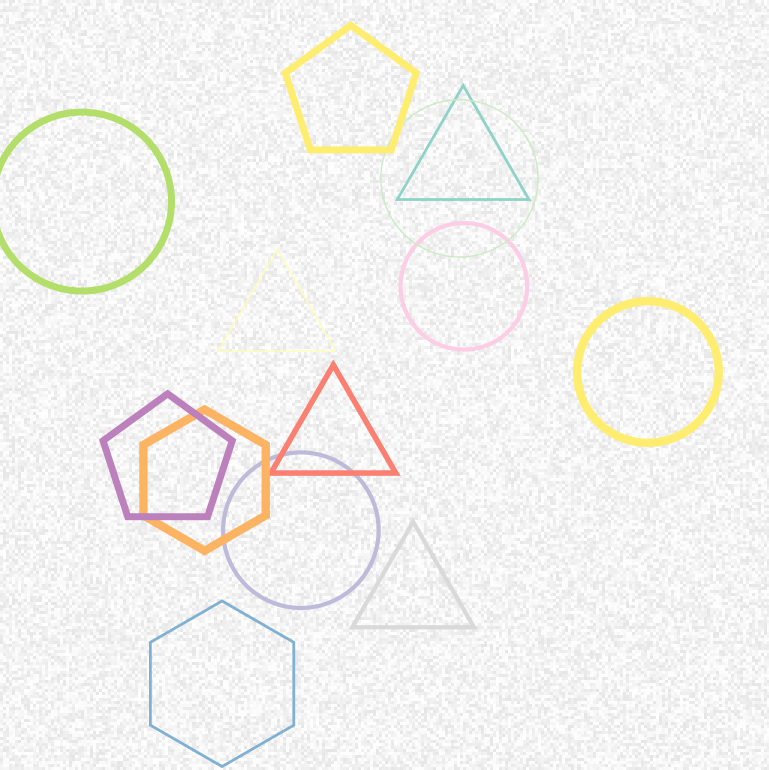[{"shape": "triangle", "thickness": 1, "radius": 0.49, "center": [0.601, 0.79]}, {"shape": "triangle", "thickness": 0.5, "radius": 0.44, "center": [0.36, 0.588]}, {"shape": "circle", "thickness": 1.5, "radius": 0.51, "center": [0.391, 0.311]}, {"shape": "triangle", "thickness": 2, "radius": 0.47, "center": [0.433, 0.432]}, {"shape": "hexagon", "thickness": 1, "radius": 0.54, "center": [0.288, 0.112]}, {"shape": "hexagon", "thickness": 3, "radius": 0.46, "center": [0.266, 0.376]}, {"shape": "circle", "thickness": 2.5, "radius": 0.58, "center": [0.107, 0.738]}, {"shape": "circle", "thickness": 1.5, "radius": 0.41, "center": [0.602, 0.628]}, {"shape": "triangle", "thickness": 1.5, "radius": 0.46, "center": [0.537, 0.231]}, {"shape": "pentagon", "thickness": 2.5, "radius": 0.44, "center": [0.218, 0.4]}, {"shape": "circle", "thickness": 0.5, "radius": 0.51, "center": [0.597, 0.768]}, {"shape": "circle", "thickness": 3, "radius": 0.46, "center": [0.841, 0.517]}, {"shape": "pentagon", "thickness": 2.5, "radius": 0.45, "center": [0.456, 0.878]}]